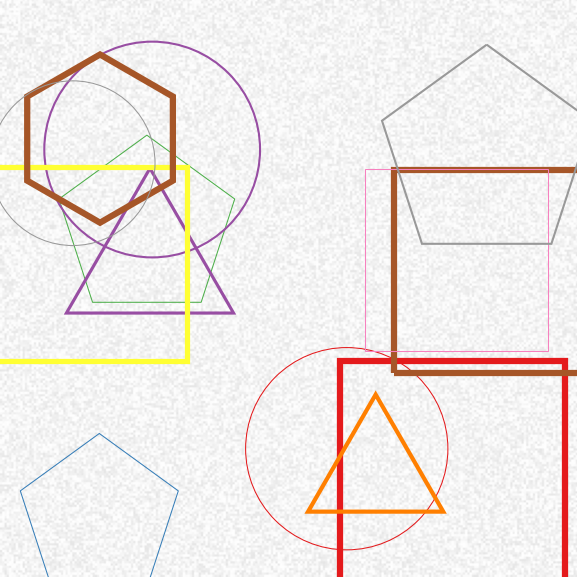[{"shape": "square", "thickness": 3, "radius": 0.97, "center": [0.784, 0.179]}, {"shape": "circle", "thickness": 0.5, "radius": 0.88, "center": [0.6, 0.222]}, {"shape": "pentagon", "thickness": 0.5, "radius": 0.72, "center": [0.172, 0.105]}, {"shape": "pentagon", "thickness": 0.5, "radius": 0.8, "center": [0.254, 0.605]}, {"shape": "triangle", "thickness": 1.5, "radius": 0.84, "center": [0.26, 0.541]}, {"shape": "circle", "thickness": 1, "radius": 0.93, "center": [0.263, 0.74]}, {"shape": "triangle", "thickness": 2, "radius": 0.68, "center": [0.65, 0.181]}, {"shape": "square", "thickness": 2.5, "radius": 0.84, "center": [0.156, 0.542]}, {"shape": "square", "thickness": 3, "radius": 0.88, "center": [0.858, 0.528]}, {"shape": "hexagon", "thickness": 3, "radius": 0.73, "center": [0.173, 0.759]}, {"shape": "square", "thickness": 0.5, "radius": 0.79, "center": [0.79, 0.549]}, {"shape": "pentagon", "thickness": 1, "radius": 0.95, "center": [0.843, 0.731]}, {"shape": "circle", "thickness": 0.5, "radius": 0.71, "center": [0.126, 0.717]}]